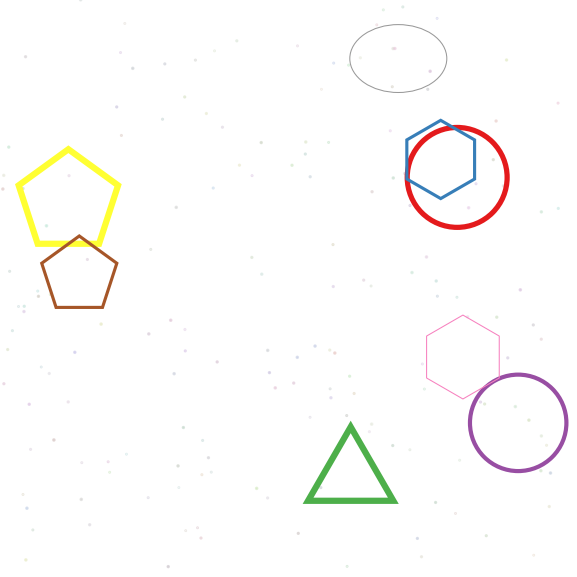[{"shape": "circle", "thickness": 2.5, "radius": 0.43, "center": [0.792, 0.692]}, {"shape": "hexagon", "thickness": 1.5, "radius": 0.34, "center": [0.763, 0.723]}, {"shape": "triangle", "thickness": 3, "radius": 0.43, "center": [0.607, 0.175]}, {"shape": "circle", "thickness": 2, "radius": 0.42, "center": [0.897, 0.267]}, {"shape": "pentagon", "thickness": 3, "radius": 0.45, "center": [0.118, 0.65]}, {"shape": "pentagon", "thickness": 1.5, "radius": 0.34, "center": [0.137, 0.522]}, {"shape": "hexagon", "thickness": 0.5, "radius": 0.36, "center": [0.802, 0.381]}, {"shape": "oval", "thickness": 0.5, "radius": 0.42, "center": [0.69, 0.898]}]